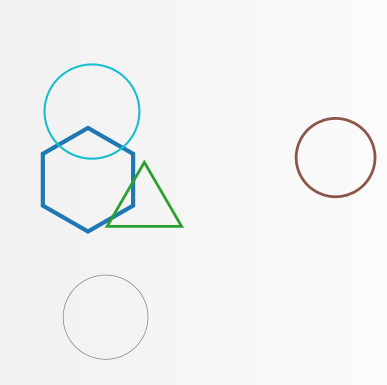[{"shape": "hexagon", "thickness": 3, "radius": 0.67, "center": [0.227, 0.533]}, {"shape": "triangle", "thickness": 2, "radius": 0.55, "center": [0.373, 0.468]}, {"shape": "circle", "thickness": 2, "radius": 0.51, "center": [0.866, 0.591]}, {"shape": "circle", "thickness": 0.5, "radius": 0.55, "center": [0.273, 0.176]}, {"shape": "circle", "thickness": 1.5, "radius": 0.61, "center": [0.237, 0.71]}]